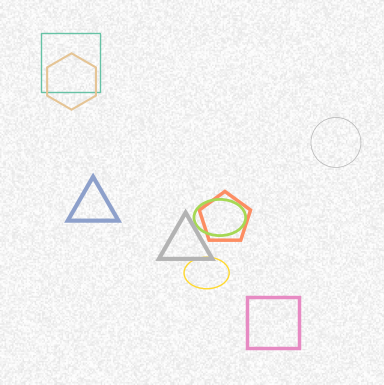[{"shape": "square", "thickness": 1, "radius": 0.39, "center": [0.184, 0.838]}, {"shape": "pentagon", "thickness": 2.5, "radius": 0.35, "center": [0.584, 0.433]}, {"shape": "triangle", "thickness": 3, "radius": 0.38, "center": [0.242, 0.465]}, {"shape": "square", "thickness": 2.5, "radius": 0.34, "center": [0.71, 0.162]}, {"shape": "oval", "thickness": 2, "radius": 0.34, "center": [0.571, 0.435]}, {"shape": "oval", "thickness": 1, "radius": 0.29, "center": [0.537, 0.291]}, {"shape": "hexagon", "thickness": 1.5, "radius": 0.37, "center": [0.186, 0.788]}, {"shape": "triangle", "thickness": 3, "radius": 0.4, "center": [0.482, 0.368]}, {"shape": "circle", "thickness": 0.5, "radius": 0.32, "center": [0.873, 0.63]}]